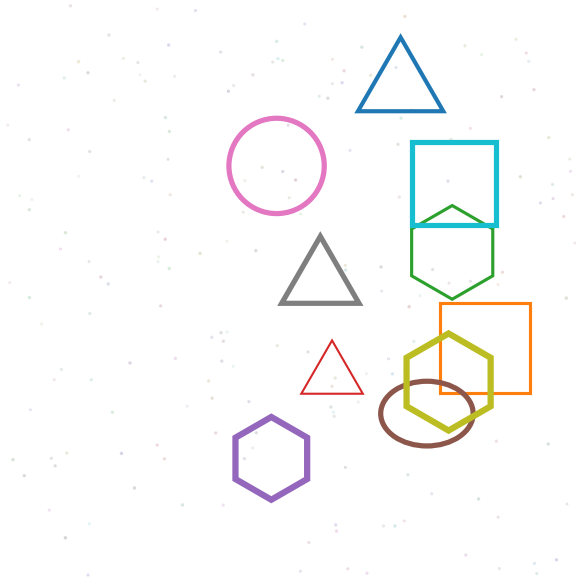[{"shape": "triangle", "thickness": 2, "radius": 0.43, "center": [0.694, 0.849]}, {"shape": "square", "thickness": 1.5, "radius": 0.39, "center": [0.839, 0.397]}, {"shape": "hexagon", "thickness": 1.5, "radius": 0.41, "center": [0.783, 0.562]}, {"shape": "triangle", "thickness": 1, "radius": 0.31, "center": [0.575, 0.348]}, {"shape": "hexagon", "thickness": 3, "radius": 0.36, "center": [0.47, 0.205]}, {"shape": "oval", "thickness": 2.5, "radius": 0.4, "center": [0.739, 0.283]}, {"shape": "circle", "thickness": 2.5, "radius": 0.41, "center": [0.479, 0.712]}, {"shape": "triangle", "thickness": 2.5, "radius": 0.39, "center": [0.555, 0.513]}, {"shape": "hexagon", "thickness": 3, "radius": 0.42, "center": [0.777, 0.338]}, {"shape": "square", "thickness": 2.5, "radius": 0.36, "center": [0.786, 0.682]}]